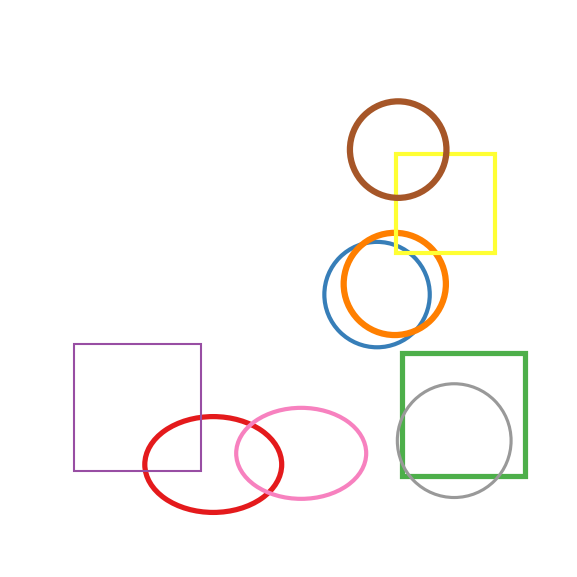[{"shape": "oval", "thickness": 2.5, "radius": 0.59, "center": [0.369, 0.195]}, {"shape": "circle", "thickness": 2, "radius": 0.46, "center": [0.653, 0.489]}, {"shape": "square", "thickness": 2.5, "radius": 0.53, "center": [0.803, 0.282]}, {"shape": "square", "thickness": 1, "radius": 0.55, "center": [0.238, 0.293]}, {"shape": "circle", "thickness": 3, "radius": 0.44, "center": [0.684, 0.507]}, {"shape": "square", "thickness": 2, "radius": 0.43, "center": [0.772, 0.647]}, {"shape": "circle", "thickness": 3, "radius": 0.42, "center": [0.689, 0.74]}, {"shape": "oval", "thickness": 2, "radius": 0.56, "center": [0.522, 0.214]}, {"shape": "circle", "thickness": 1.5, "radius": 0.49, "center": [0.787, 0.236]}]